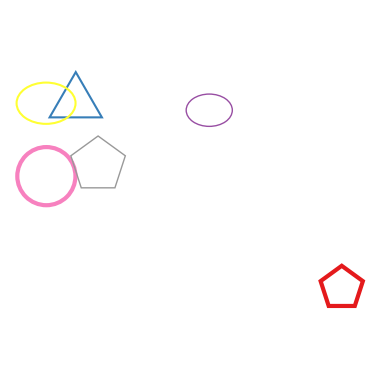[{"shape": "pentagon", "thickness": 3, "radius": 0.29, "center": [0.888, 0.252]}, {"shape": "triangle", "thickness": 1.5, "radius": 0.39, "center": [0.197, 0.734]}, {"shape": "oval", "thickness": 1, "radius": 0.3, "center": [0.544, 0.714]}, {"shape": "oval", "thickness": 1.5, "radius": 0.38, "center": [0.12, 0.732]}, {"shape": "circle", "thickness": 3, "radius": 0.38, "center": [0.12, 0.542]}, {"shape": "pentagon", "thickness": 1, "radius": 0.37, "center": [0.255, 0.572]}]